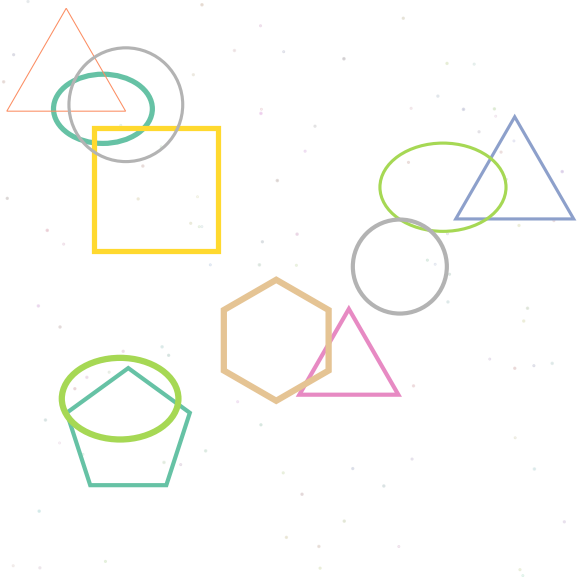[{"shape": "oval", "thickness": 2.5, "radius": 0.43, "center": [0.178, 0.811]}, {"shape": "pentagon", "thickness": 2, "radius": 0.56, "center": [0.222, 0.25]}, {"shape": "triangle", "thickness": 0.5, "radius": 0.59, "center": [0.115, 0.866]}, {"shape": "triangle", "thickness": 1.5, "radius": 0.59, "center": [0.891, 0.679]}, {"shape": "triangle", "thickness": 2, "radius": 0.49, "center": [0.604, 0.365]}, {"shape": "oval", "thickness": 3, "radius": 0.5, "center": [0.208, 0.309]}, {"shape": "oval", "thickness": 1.5, "radius": 0.55, "center": [0.767, 0.675]}, {"shape": "square", "thickness": 2.5, "radius": 0.53, "center": [0.27, 0.671]}, {"shape": "hexagon", "thickness": 3, "radius": 0.52, "center": [0.478, 0.41]}, {"shape": "circle", "thickness": 1.5, "radius": 0.49, "center": [0.218, 0.818]}, {"shape": "circle", "thickness": 2, "radius": 0.41, "center": [0.692, 0.538]}]